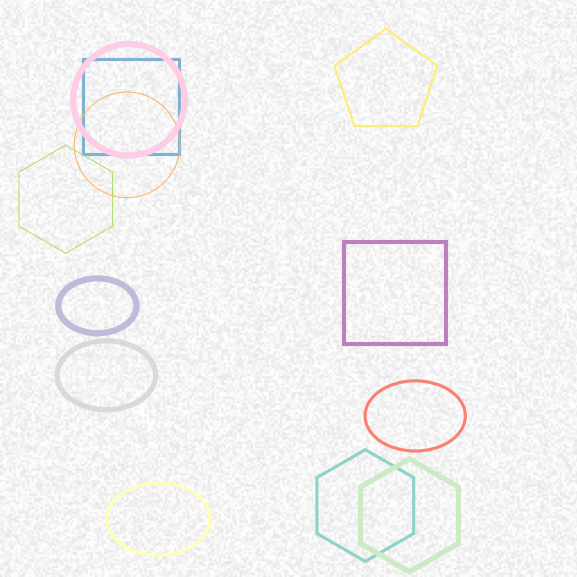[{"shape": "hexagon", "thickness": 1.5, "radius": 0.48, "center": [0.633, 0.124]}, {"shape": "oval", "thickness": 1.5, "radius": 0.45, "center": [0.274, 0.1]}, {"shape": "oval", "thickness": 3, "radius": 0.34, "center": [0.169, 0.47]}, {"shape": "oval", "thickness": 1.5, "radius": 0.43, "center": [0.719, 0.279]}, {"shape": "square", "thickness": 1.5, "radius": 0.41, "center": [0.227, 0.815]}, {"shape": "circle", "thickness": 0.5, "radius": 0.46, "center": [0.22, 0.748]}, {"shape": "hexagon", "thickness": 0.5, "radius": 0.47, "center": [0.114, 0.654]}, {"shape": "circle", "thickness": 3, "radius": 0.48, "center": [0.223, 0.826]}, {"shape": "oval", "thickness": 2.5, "radius": 0.43, "center": [0.184, 0.349]}, {"shape": "square", "thickness": 2, "radius": 0.44, "center": [0.683, 0.492]}, {"shape": "hexagon", "thickness": 2.5, "radius": 0.49, "center": [0.709, 0.107]}, {"shape": "pentagon", "thickness": 1, "radius": 0.47, "center": [0.668, 0.856]}]